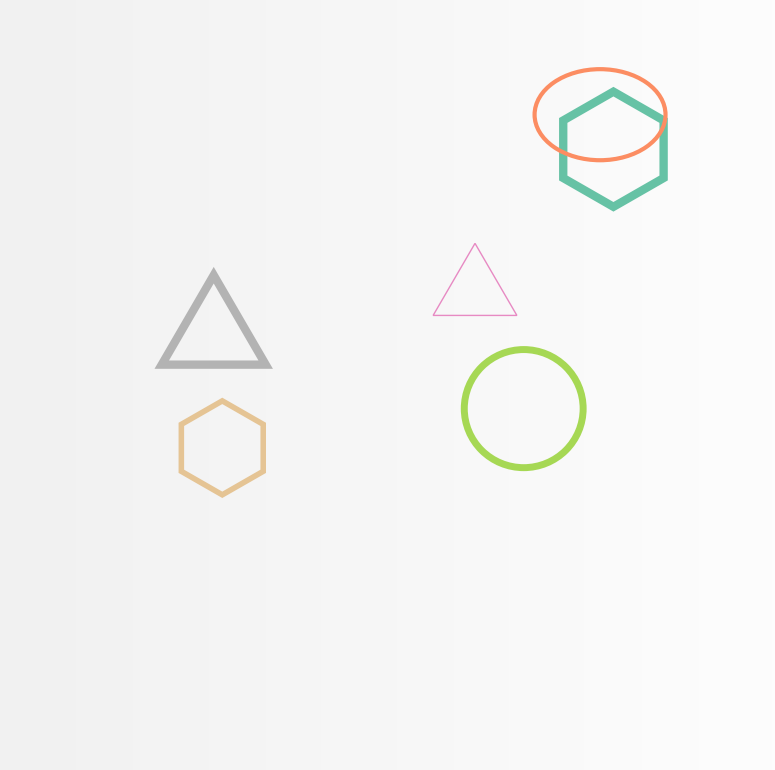[{"shape": "hexagon", "thickness": 3, "radius": 0.37, "center": [0.792, 0.806]}, {"shape": "oval", "thickness": 1.5, "radius": 0.42, "center": [0.774, 0.851]}, {"shape": "triangle", "thickness": 0.5, "radius": 0.31, "center": [0.613, 0.622]}, {"shape": "circle", "thickness": 2.5, "radius": 0.38, "center": [0.676, 0.469]}, {"shape": "hexagon", "thickness": 2, "radius": 0.3, "center": [0.287, 0.418]}, {"shape": "triangle", "thickness": 3, "radius": 0.39, "center": [0.276, 0.565]}]